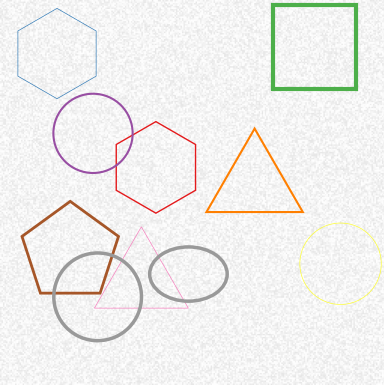[{"shape": "hexagon", "thickness": 1, "radius": 0.59, "center": [0.405, 0.565]}, {"shape": "hexagon", "thickness": 0.5, "radius": 0.59, "center": [0.148, 0.861]}, {"shape": "square", "thickness": 3, "radius": 0.54, "center": [0.818, 0.878]}, {"shape": "circle", "thickness": 1.5, "radius": 0.51, "center": [0.242, 0.654]}, {"shape": "triangle", "thickness": 1.5, "radius": 0.72, "center": [0.661, 0.521]}, {"shape": "circle", "thickness": 0.5, "radius": 0.53, "center": [0.885, 0.315]}, {"shape": "pentagon", "thickness": 2, "radius": 0.66, "center": [0.182, 0.345]}, {"shape": "triangle", "thickness": 0.5, "radius": 0.7, "center": [0.367, 0.27]}, {"shape": "oval", "thickness": 2.5, "radius": 0.5, "center": [0.489, 0.288]}, {"shape": "circle", "thickness": 2.5, "radius": 0.57, "center": [0.254, 0.229]}]